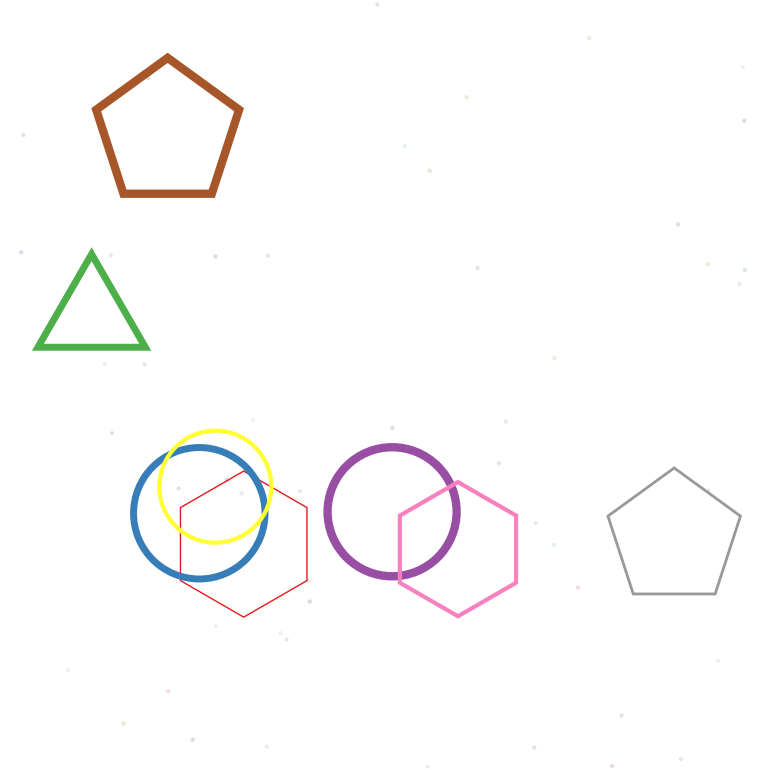[{"shape": "hexagon", "thickness": 0.5, "radius": 0.47, "center": [0.317, 0.293]}, {"shape": "circle", "thickness": 2.5, "radius": 0.43, "center": [0.259, 0.333]}, {"shape": "triangle", "thickness": 2.5, "radius": 0.4, "center": [0.119, 0.589]}, {"shape": "circle", "thickness": 3, "radius": 0.42, "center": [0.509, 0.335]}, {"shape": "circle", "thickness": 1.5, "radius": 0.36, "center": [0.28, 0.368]}, {"shape": "pentagon", "thickness": 3, "radius": 0.49, "center": [0.218, 0.827]}, {"shape": "hexagon", "thickness": 1.5, "radius": 0.44, "center": [0.595, 0.287]}, {"shape": "pentagon", "thickness": 1, "radius": 0.45, "center": [0.876, 0.302]}]